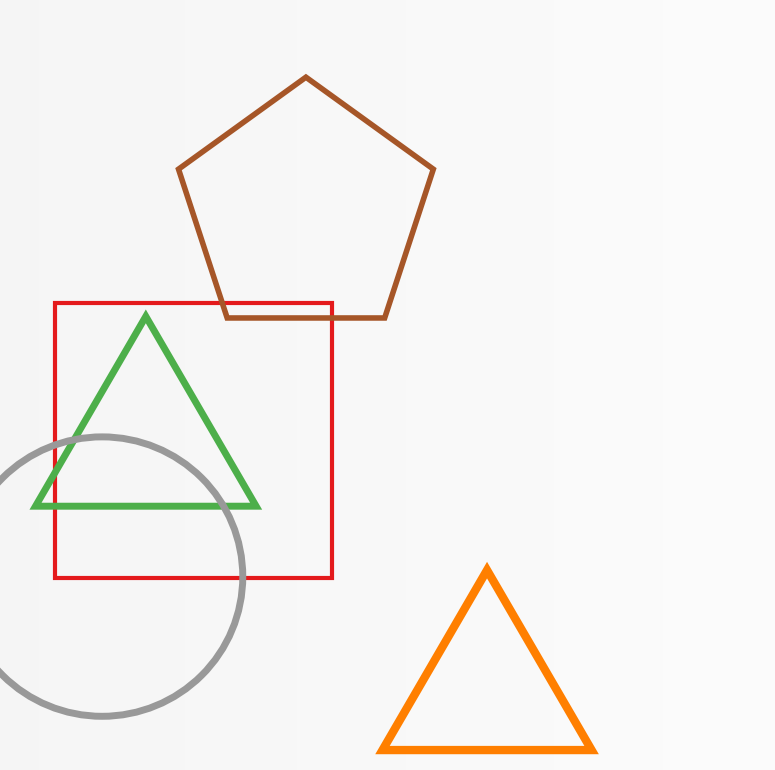[{"shape": "square", "thickness": 1.5, "radius": 0.89, "center": [0.25, 0.428]}, {"shape": "triangle", "thickness": 2.5, "radius": 0.82, "center": [0.188, 0.425]}, {"shape": "triangle", "thickness": 3, "radius": 0.78, "center": [0.628, 0.104]}, {"shape": "pentagon", "thickness": 2, "radius": 0.86, "center": [0.395, 0.727]}, {"shape": "circle", "thickness": 2.5, "radius": 0.91, "center": [0.132, 0.251]}]